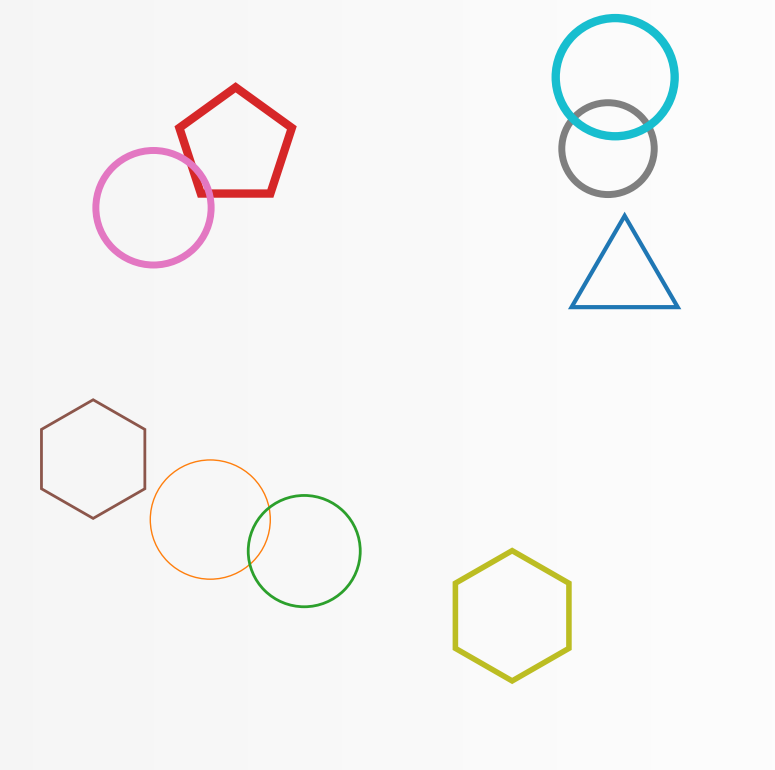[{"shape": "triangle", "thickness": 1.5, "radius": 0.4, "center": [0.806, 0.641]}, {"shape": "circle", "thickness": 0.5, "radius": 0.39, "center": [0.271, 0.325]}, {"shape": "circle", "thickness": 1, "radius": 0.36, "center": [0.393, 0.284]}, {"shape": "pentagon", "thickness": 3, "radius": 0.38, "center": [0.304, 0.81]}, {"shape": "hexagon", "thickness": 1, "radius": 0.39, "center": [0.12, 0.404]}, {"shape": "circle", "thickness": 2.5, "radius": 0.37, "center": [0.198, 0.73]}, {"shape": "circle", "thickness": 2.5, "radius": 0.3, "center": [0.785, 0.807]}, {"shape": "hexagon", "thickness": 2, "radius": 0.42, "center": [0.661, 0.2]}, {"shape": "circle", "thickness": 3, "radius": 0.38, "center": [0.794, 0.9]}]